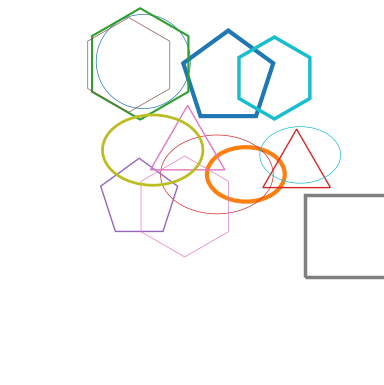[{"shape": "pentagon", "thickness": 3, "radius": 0.61, "center": [0.593, 0.798]}, {"shape": "circle", "thickness": 0.5, "radius": 0.61, "center": [0.372, 0.84]}, {"shape": "oval", "thickness": 3, "radius": 0.51, "center": [0.639, 0.547]}, {"shape": "hexagon", "thickness": 1.5, "radius": 0.72, "center": [0.364, 0.834]}, {"shape": "triangle", "thickness": 1, "radius": 0.51, "center": [0.77, 0.563]}, {"shape": "oval", "thickness": 0.5, "radius": 0.73, "center": [0.563, 0.547]}, {"shape": "pentagon", "thickness": 1, "radius": 0.53, "center": [0.362, 0.484]}, {"shape": "hexagon", "thickness": 0.5, "radius": 0.62, "center": [0.334, 0.831]}, {"shape": "hexagon", "thickness": 0.5, "radius": 0.66, "center": [0.48, 0.464]}, {"shape": "triangle", "thickness": 1, "radius": 0.56, "center": [0.487, 0.615]}, {"shape": "square", "thickness": 2.5, "radius": 0.54, "center": [0.898, 0.387]}, {"shape": "oval", "thickness": 2, "radius": 0.65, "center": [0.397, 0.61]}, {"shape": "hexagon", "thickness": 2.5, "radius": 0.53, "center": [0.713, 0.797]}, {"shape": "oval", "thickness": 0.5, "radius": 0.52, "center": [0.78, 0.598]}]